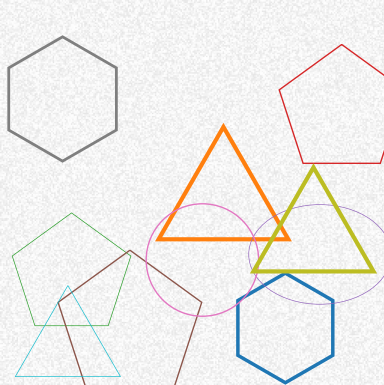[{"shape": "hexagon", "thickness": 2.5, "radius": 0.71, "center": [0.741, 0.148]}, {"shape": "triangle", "thickness": 3, "radius": 0.97, "center": [0.58, 0.476]}, {"shape": "pentagon", "thickness": 0.5, "radius": 0.81, "center": [0.186, 0.285]}, {"shape": "pentagon", "thickness": 1, "radius": 0.85, "center": [0.888, 0.714]}, {"shape": "oval", "thickness": 0.5, "radius": 0.92, "center": [0.831, 0.339]}, {"shape": "pentagon", "thickness": 1, "radius": 0.98, "center": [0.337, 0.154]}, {"shape": "circle", "thickness": 1, "radius": 0.73, "center": [0.526, 0.325]}, {"shape": "hexagon", "thickness": 2, "radius": 0.81, "center": [0.162, 0.743]}, {"shape": "triangle", "thickness": 3, "radius": 0.9, "center": [0.814, 0.385]}, {"shape": "triangle", "thickness": 0.5, "radius": 0.79, "center": [0.176, 0.101]}]